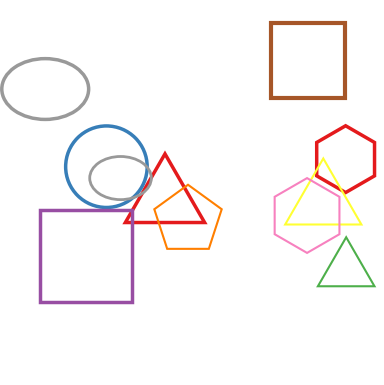[{"shape": "triangle", "thickness": 2.5, "radius": 0.59, "center": [0.429, 0.481]}, {"shape": "hexagon", "thickness": 2.5, "radius": 0.43, "center": [0.898, 0.587]}, {"shape": "circle", "thickness": 2.5, "radius": 0.53, "center": [0.276, 0.567]}, {"shape": "triangle", "thickness": 1.5, "radius": 0.42, "center": [0.899, 0.299]}, {"shape": "square", "thickness": 2.5, "radius": 0.6, "center": [0.224, 0.335]}, {"shape": "pentagon", "thickness": 1.5, "radius": 0.46, "center": [0.488, 0.428]}, {"shape": "triangle", "thickness": 1.5, "radius": 0.57, "center": [0.84, 0.474]}, {"shape": "square", "thickness": 3, "radius": 0.48, "center": [0.799, 0.843]}, {"shape": "hexagon", "thickness": 1.5, "radius": 0.49, "center": [0.798, 0.44]}, {"shape": "oval", "thickness": 2.5, "radius": 0.56, "center": [0.117, 0.769]}, {"shape": "oval", "thickness": 2, "radius": 0.4, "center": [0.313, 0.537]}]